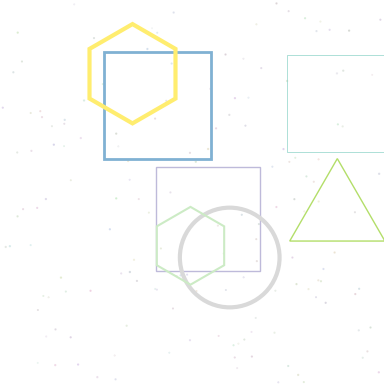[{"shape": "square", "thickness": 0.5, "radius": 0.63, "center": [0.871, 0.732]}, {"shape": "square", "thickness": 1, "radius": 0.67, "center": [0.54, 0.432]}, {"shape": "square", "thickness": 2, "radius": 0.69, "center": [0.409, 0.726]}, {"shape": "triangle", "thickness": 1, "radius": 0.71, "center": [0.876, 0.445]}, {"shape": "circle", "thickness": 3, "radius": 0.65, "center": [0.597, 0.331]}, {"shape": "hexagon", "thickness": 1.5, "radius": 0.51, "center": [0.495, 0.362]}, {"shape": "hexagon", "thickness": 3, "radius": 0.64, "center": [0.344, 0.808]}]